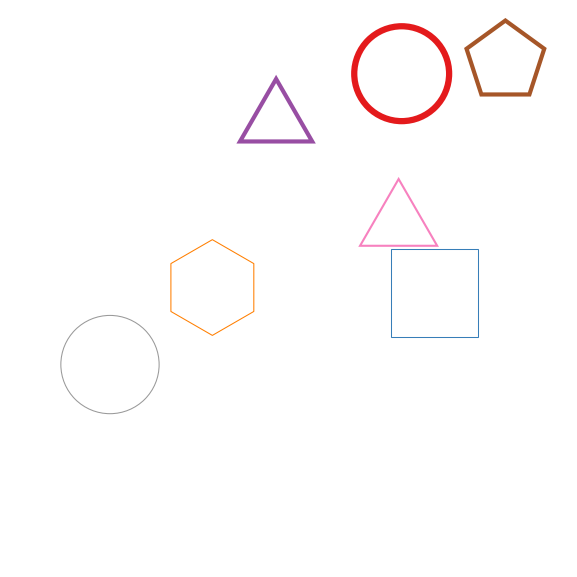[{"shape": "circle", "thickness": 3, "radius": 0.41, "center": [0.696, 0.872]}, {"shape": "square", "thickness": 0.5, "radius": 0.38, "center": [0.752, 0.491]}, {"shape": "triangle", "thickness": 2, "radius": 0.36, "center": [0.478, 0.79]}, {"shape": "hexagon", "thickness": 0.5, "radius": 0.41, "center": [0.368, 0.501]}, {"shape": "pentagon", "thickness": 2, "radius": 0.35, "center": [0.875, 0.893]}, {"shape": "triangle", "thickness": 1, "radius": 0.39, "center": [0.69, 0.612]}, {"shape": "circle", "thickness": 0.5, "radius": 0.43, "center": [0.19, 0.368]}]